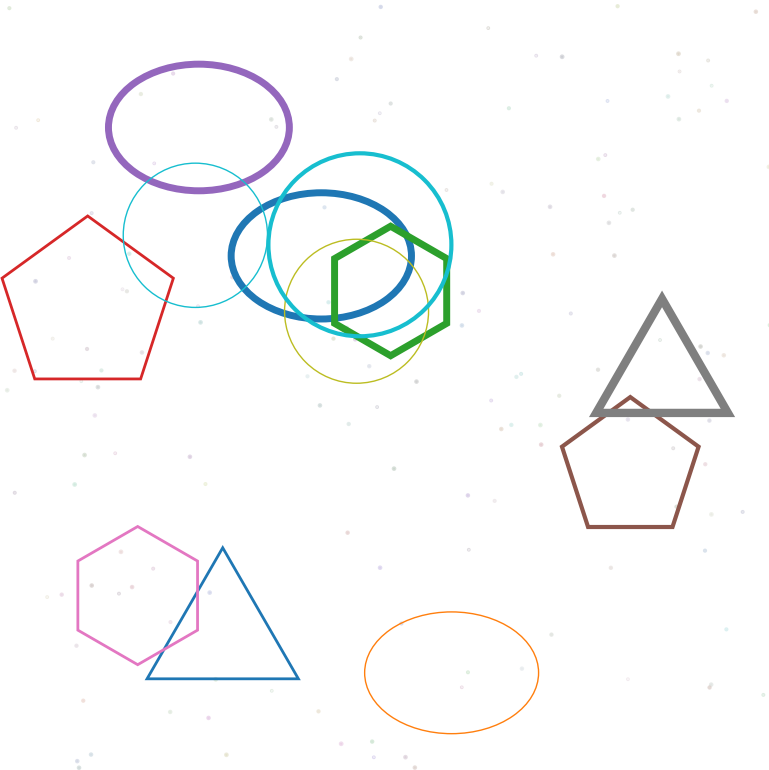[{"shape": "triangle", "thickness": 1, "radius": 0.57, "center": [0.289, 0.175]}, {"shape": "oval", "thickness": 2.5, "radius": 0.59, "center": [0.417, 0.668]}, {"shape": "oval", "thickness": 0.5, "radius": 0.56, "center": [0.587, 0.126]}, {"shape": "hexagon", "thickness": 2.5, "radius": 0.42, "center": [0.507, 0.622]}, {"shape": "pentagon", "thickness": 1, "radius": 0.58, "center": [0.114, 0.603]}, {"shape": "oval", "thickness": 2.5, "radius": 0.59, "center": [0.258, 0.834]}, {"shape": "pentagon", "thickness": 1.5, "radius": 0.47, "center": [0.819, 0.391]}, {"shape": "hexagon", "thickness": 1, "radius": 0.45, "center": [0.179, 0.226]}, {"shape": "triangle", "thickness": 3, "radius": 0.49, "center": [0.86, 0.513]}, {"shape": "circle", "thickness": 0.5, "radius": 0.47, "center": [0.463, 0.596]}, {"shape": "circle", "thickness": 1.5, "radius": 0.59, "center": [0.467, 0.682]}, {"shape": "circle", "thickness": 0.5, "radius": 0.47, "center": [0.254, 0.694]}]